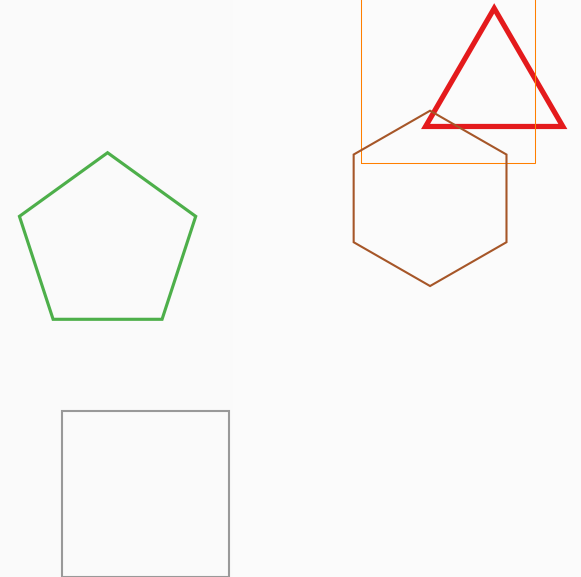[{"shape": "triangle", "thickness": 2.5, "radius": 0.68, "center": [0.85, 0.848]}, {"shape": "pentagon", "thickness": 1.5, "radius": 0.8, "center": [0.185, 0.575]}, {"shape": "square", "thickness": 0.5, "radius": 0.75, "center": [0.771, 0.866]}, {"shape": "hexagon", "thickness": 1, "radius": 0.76, "center": [0.74, 0.656]}, {"shape": "square", "thickness": 1, "radius": 0.72, "center": [0.25, 0.143]}]